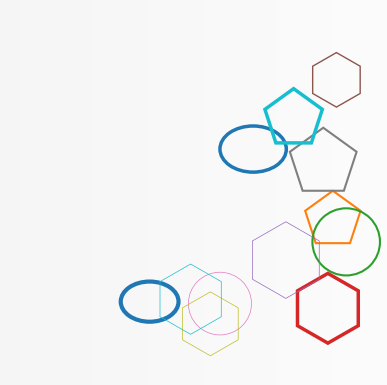[{"shape": "oval", "thickness": 3, "radius": 0.37, "center": [0.386, 0.217]}, {"shape": "oval", "thickness": 2.5, "radius": 0.43, "center": [0.653, 0.613]}, {"shape": "pentagon", "thickness": 1.5, "radius": 0.38, "center": [0.859, 0.429]}, {"shape": "circle", "thickness": 1.5, "radius": 0.44, "center": [0.893, 0.372]}, {"shape": "hexagon", "thickness": 2.5, "radius": 0.45, "center": [0.846, 0.199]}, {"shape": "hexagon", "thickness": 0.5, "radius": 0.5, "center": [0.738, 0.324]}, {"shape": "hexagon", "thickness": 1, "radius": 0.35, "center": [0.868, 0.793]}, {"shape": "circle", "thickness": 0.5, "radius": 0.41, "center": [0.568, 0.211]}, {"shape": "pentagon", "thickness": 1.5, "radius": 0.45, "center": [0.834, 0.578]}, {"shape": "hexagon", "thickness": 0.5, "radius": 0.41, "center": [0.543, 0.159]}, {"shape": "pentagon", "thickness": 2.5, "radius": 0.39, "center": [0.758, 0.692]}, {"shape": "hexagon", "thickness": 0.5, "radius": 0.46, "center": [0.492, 0.223]}]